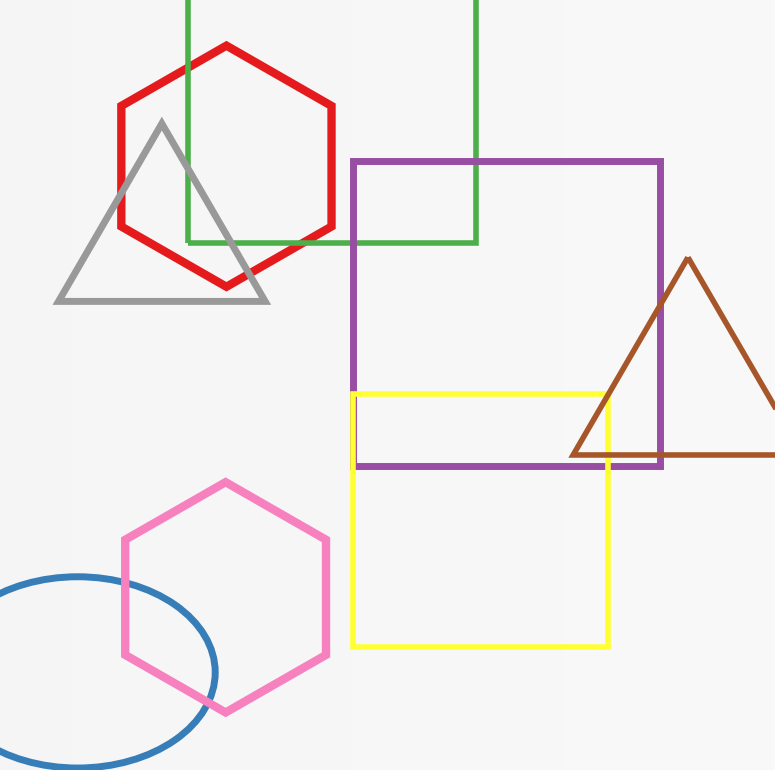[{"shape": "hexagon", "thickness": 3, "radius": 0.78, "center": [0.292, 0.784]}, {"shape": "oval", "thickness": 2.5, "radius": 0.89, "center": [0.1, 0.127]}, {"shape": "square", "thickness": 2, "radius": 0.93, "center": [0.428, 0.871]}, {"shape": "square", "thickness": 2.5, "radius": 0.99, "center": [0.654, 0.593]}, {"shape": "square", "thickness": 2, "radius": 0.82, "center": [0.62, 0.324]}, {"shape": "triangle", "thickness": 2, "radius": 0.86, "center": [0.888, 0.495]}, {"shape": "hexagon", "thickness": 3, "radius": 0.75, "center": [0.291, 0.224]}, {"shape": "triangle", "thickness": 2.5, "radius": 0.77, "center": [0.209, 0.686]}]